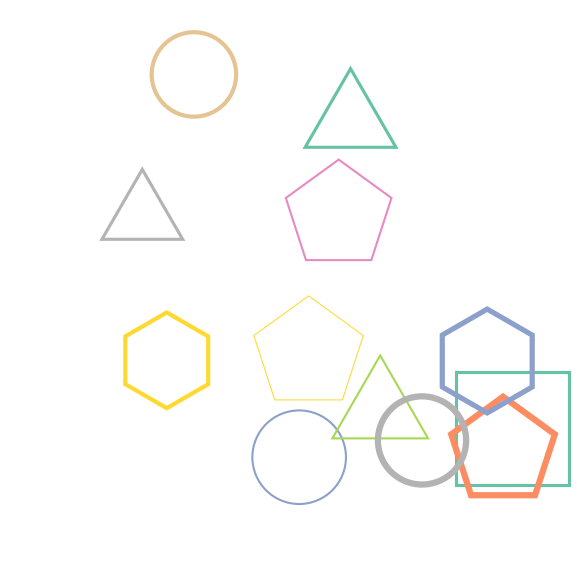[{"shape": "square", "thickness": 1.5, "radius": 0.49, "center": [0.887, 0.257]}, {"shape": "triangle", "thickness": 1.5, "radius": 0.45, "center": [0.607, 0.789]}, {"shape": "pentagon", "thickness": 3, "radius": 0.47, "center": [0.871, 0.218]}, {"shape": "circle", "thickness": 1, "radius": 0.41, "center": [0.518, 0.207]}, {"shape": "hexagon", "thickness": 2.5, "radius": 0.45, "center": [0.844, 0.374]}, {"shape": "pentagon", "thickness": 1, "radius": 0.48, "center": [0.586, 0.627]}, {"shape": "triangle", "thickness": 1, "radius": 0.48, "center": [0.658, 0.288]}, {"shape": "hexagon", "thickness": 2, "radius": 0.41, "center": [0.289, 0.375]}, {"shape": "pentagon", "thickness": 0.5, "radius": 0.5, "center": [0.534, 0.387]}, {"shape": "circle", "thickness": 2, "radius": 0.37, "center": [0.336, 0.87]}, {"shape": "triangle", "thickness": 1.5, "radius": 0.4, "center": [0.246, 0.625]}, {"shape": "circle", "thickness": 3, "radius": 0.38, "center": [0.731, 0.236]}]